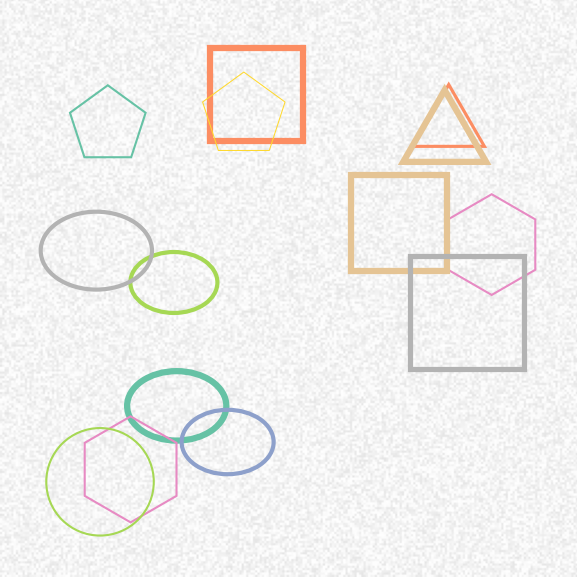[{"shape": "pentagon", "thickness": 1, "radius": 0.34, "center": [0.187, 0.783]}, {"shape": "oval", "thickness": 3, "radius": 0.43, "center": [0.306, 0.296]}, {"shape": "square", "thickness": 3, "radius": 0.4, "center": [0.445, 0.835]}, {"shape": "triangle", "thickness": 1.5, "radius": 0.36, "center": [0.777, 0.781]}, {"shape": "oval", "thickness": 2, "radius": 0.4, "center": [0.394, 0.234]}, {"shape": "hexagon", "thickness": 1, "radius": 0.44, "center": [0.851, 0.576]}, {"shape": "hexagon", "thickness": 1, "radius": 0.46, "center": [0.226, 0.186]}, {"shape": "oval", "thickness": 2, "radius": 0.38, "center": [0.301, 0.51]}, {"shape": "circle", "thickness": 1, "radius": 0.47, "center": [0.173, 0.165]}, {"shape": "pentagon", "thickness": 0.5, "radius": 0.38, "center": [0.422, 0.799]}, {"shape": "triangle", "thickness": 3, "radius": 0.41, "center": [0.77, 0.76]}, {"shape": "square", "thickness": 3, "radius": 0.41, "center": [0.691, 0.612]}, {"shape": "square", "thickness": 2.5, "radius": 0.49, "center": [0.809, 0.458]}, {"shape": "oval", "thickness": 2, "radius": 0.48, "center": [0.167, 0.565]}]